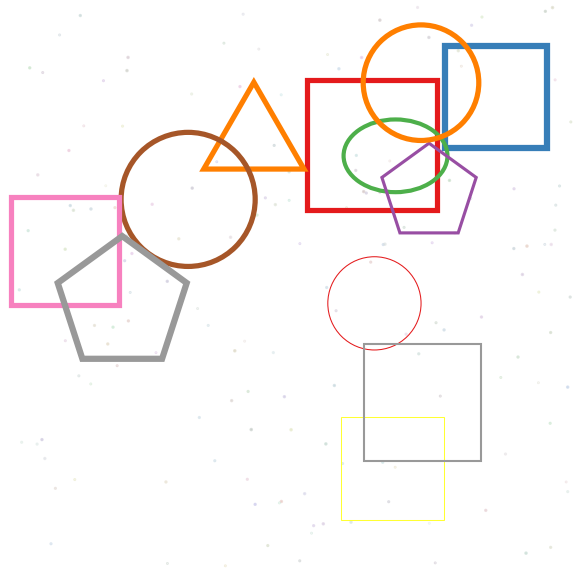[{"shape": "square", "thickness": 2.5, "radius": 0.56, "center": [0.644, 0.748]}, {"shape": "circle", "thickness": 0.5, "radius": 0.4, "center": [0.648, 0.474]}, {"shape": "square", "thickness": 3, "radius": 0.44, "center": [0.859, 0.831]}, {"shape": "oval", "thickness": 2, "radius": 0.45, "center": [0.685, 0.729]}, {"shape": "pentagon", "thickness": 1.5, "radius": 0.43, "center": [0.743, 0.665]}, {"shape": "triangle", "thickness": 2.5, "radius": 0.5, "center": [0.44, 0.757]}, {"shape": "circle", "thickness": 2.5, "radius": 0.5, "center": [0.729, 0.856]}, {"shape": "square", "thickness": 0.5, "radius": 0.44, "center": [0.679, 0.188]}, {"shape": "circle", "thickness": 2.5, "radius": 0.58, "center": [0.326, 0.654]}, {"shape": "square", "thickness": 2.5, "radius": 0.47, "center": [0.113, 0.565]}, {"shape": "pentagon", "thickness": 3, "radius": 0.59, "center": [0.212, 0.473]}, {"shape": "square", "thickness": 1, "radius": 0.51, "center": [0.732, 0.302]}]